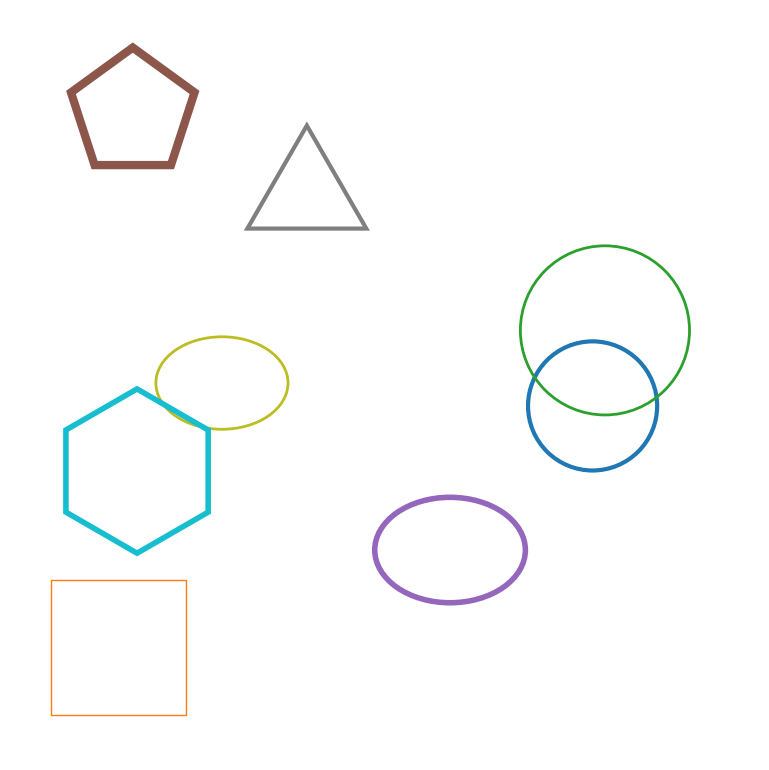[{"shape": "circle", "thickness": 1.5, "radius": 0.42, "center": [0.77, 0.473]}, {"shape": "square", "thickness": 0.5, "radius": 0.44, "center": [0.154, 0.159]}, {"shape": "circle", "thickness": 1, "radius": 0.55, "center": [0.786, 0.571]}, {"shape": "oval", "thickness": 2, "radius": 0.49, "center": [0.584, 0.286]}, {"shape": "pentagon", "thickness": 3, "radius": 0.42, "center": [0.172, 0.854]}, {"shape": "triangle", "thickness": 1.5, "radius": 0.45, "center": [0.398, 0.748]}, {"shape": "oval", "thickness": 1, "radius": 0.43, "center": [0.288, 0.503]}, {"shape": "hexagon", "thickness": 2, "radius": 0.53, "center": [0.178, 0.388]}]